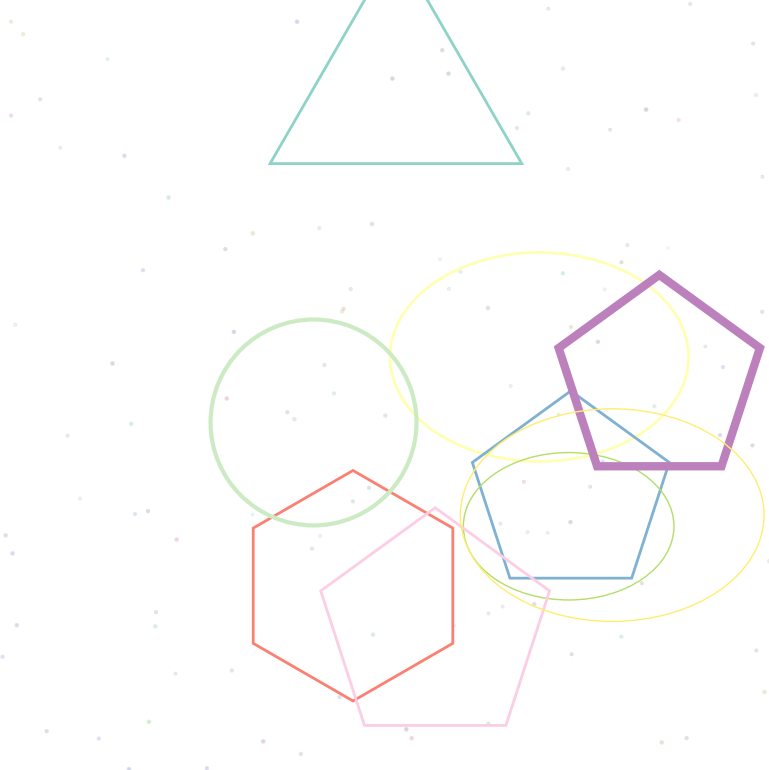[{"shape": "triangle", "thickness": 1, "radius": 0.94, "center": [0.514, 0.882]}, {"shape": "oval", "thickness": 1, "radius": 0.97, "center": [0.7, 0.536]}, {"shape": "hexagon", "thickness": 1, "radius": 0.75, "center": [0.458, 0.239]}, {"shape": "pentagon", "thickness": 1, "radius": 0.67, "center": [0.741, 0.358]}, {"shape": "oval", "thickness": 0.5, "radius": 0.68, "center": [0.739, 0.317]}, {"shape": "pentagon", "thickness": 1, "radius": 0.78, "center": [0.565, 0.184]}, {"shape": "pentagon", "thickness": 3, "radius": 0.69, "center": [0.856, 0.506]}, {"shape": "circle", "thickness": 1.5, "radius": 0.67, "center": [0.407, 0.451]}, {"shape": "oval", "thickness": 0.5, "radius": 0.99, "center": [0.795, 0.331]}]